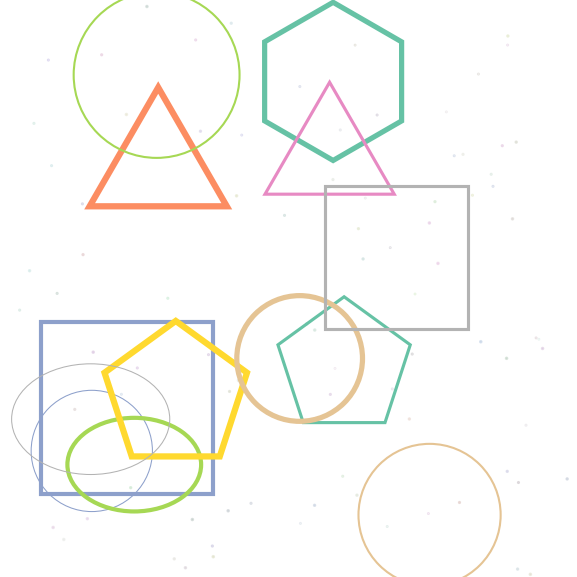[{"shape": "pentagon", "thickness": 1.5, "radius": 0.6, "center": [0.596, 0.365]}, {"shape": "hexagon", "thickness": 2.5, "radius": 0.68, "center": [0.577, 0.858]}, {"shape": "triangle", "thickness": 3, "radius": 0.69, "center": [0.274, 0.71]}, {"shape": "square", "thickness": 2, "radius": 0.75, "center": [0.221, 0.292]}, {"shape": "circle", "thickness": 0.5, "radius": 0.52, "center": [0.159, 0.218]}, {"shape": "triangle", "thickness": 1.5, "radius": 0.65, "center": [0.571, 0.727]}, {"shape": "circle", "thickness": 1, "radius": 0.72, "center": [0.271, 0.869]}, {"shape": "oval", "thickness": 2, "radius": 0.58, "center": [0.232, 0.195]}, {"shape": "pentagon", "thickness": 3, "radius": 0.65, "center": [0.304, 0.314]}, {"shape": "circle", "thickness": 1, "radius": 0.62, "center": [0.744, 0.107]}, {"shape": "circle", "thickness": 2.5, "radius": 0.54, "center": [0.519, 0.378]}, {"shape": "square", "thickness": 1.5, "radius": 0.62, "center": [0.686, 0.553]}, {"shape": "oval", "thickness": 0.5, "radius": 0.68, "center": [0.157, 0.273]}]